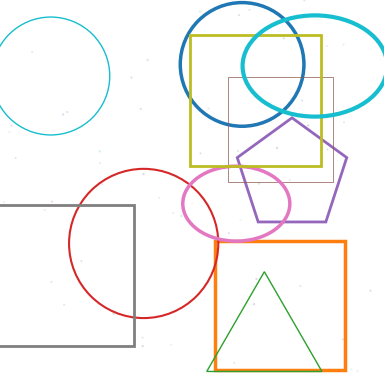[{"shape": "circle", "thickness": 2.5, "radius": 0.8, "center": [0.629, 0.833]}, {"shape": "square", "thickness": 2.5, "radius": 0.84, "center": [0.727, 0.207]}, {"shape": "triangle", "thickness": 1, "radius": 0.86, "center": [0.687, 0.122]}, {"shape": "circle", "thickness": 1.5, "radius": 0.97, "center": [0.373, 0.368]}, {"shape": "pentagon", "thickness": 2, "radius": 0.75, "center": [0.758, 0.544]}, {"shape": "square", "thickness": 0.5, "radius": 0.68, "center": [0.73, 0.663]}, {"shape": "oval", "thickness": 2.5, "radius": 0.7, "center": [0.614, 0.471]}, {"shape": "square", "thickness": 2, "radius": 0.92, "center": [0.164, 0.285]}, {"shape": "square", "thickness": 2, "radius": 0.85, "center": [0.663, 0.738]}, {"shape": "circle", "thickness": 1, "radius": 0.77, "center": [0.132, 0.803]}, {"shape": "oval", "thickness": 3, "radius": 0.94, "center": [0.818, 0.829]}]